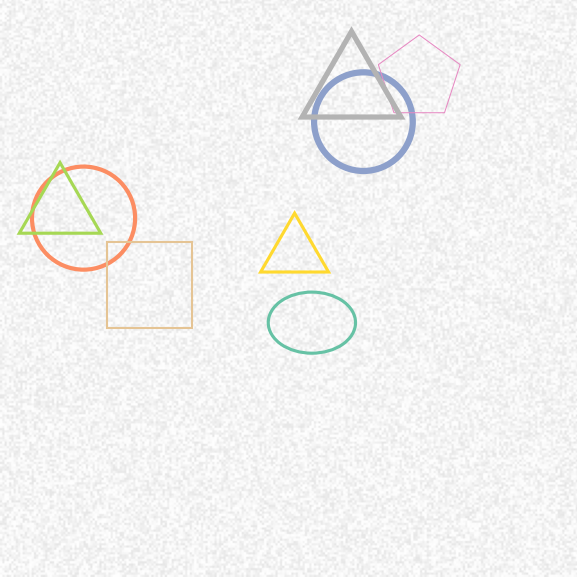[{"shape": "oval", "thickness": 1.5, "radius": 0.38, "center": [0.54, 0.44]}, {"shape": "circle", "thickness": 2, "radius": 0.45, "center": [0.145, 0.621]}, {"shape": "circle", "thickness": 3, "radius": 0.43, "center": [0.629, 0.788]}, {"shape": "pentagon", "thickness": 0.5, "radius": 0.37, "center": [0.726, 0.864]}, {"shape": "triangle", "thickness": 1.5, "radius": 0.41, "center": [0.104, 0.636]}, {"shape": "triangle", "thickness": 1.5, "radius": 0.34, "center": [0.51, 0.562]}, {"shape": "square", "thickness": 1, "radius": 0.37, "center": [0.259, 0.505]}, {"shape": "triangle", "thickness": 2.5, "radius": 0.49, "center": [0.609, 0.846]}]